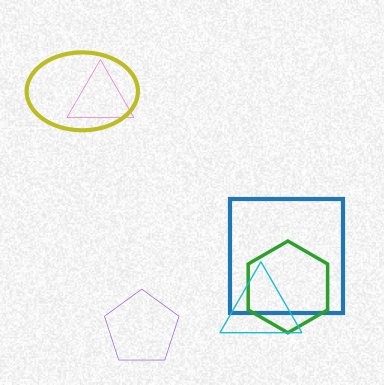[{"shape": "square", "thickness": 3, "radius": 0.74, "center": [0.744, 0.335]}, {"shape": "hexagon", "thickness": 2.5, "radius": 0.6, "center": [0.748, 0.255]}, {"shape": "pentagon", "thickness": 0.5, "radius": 0.51, "center": [0.368, 0.147]}, {"shape": "triangle", "thickness": 0.5, "radius": 0.5, "center": [0.261, 0.745]}, {"shape": "oval", "thickness": 3, "radius": 0.72, "center": [0.214, 0.763]}, {"shape": "triangle", "thickness": 1, "radius": 0.61, "center": [0.678, 0.197]}]